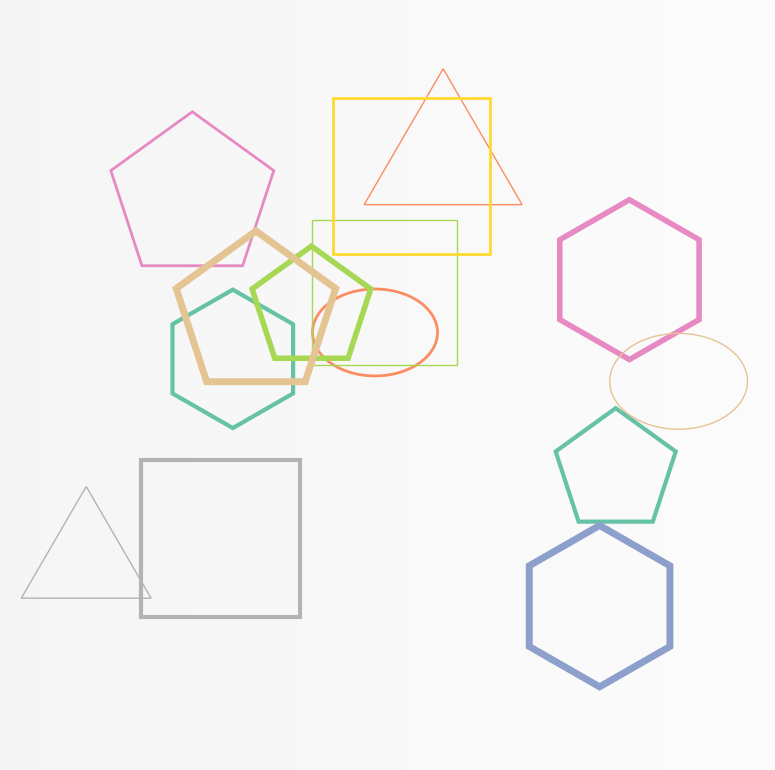[{"shape": "hexagon", "thickness": 1.5, "radius": 0.45, "center": [0.3, 0.534]}, {"shape": "pentagon", "thickness": 1.5, "radius": 0.41, "center": [0.794, 0.388]}, {"shape": "oval", "thickness": 1, "radius": 0.4, "center": [0.484, 0.568]}, {"shape": "triangle", "thickness": 0.5, "radius": 0.59, "center": [0.572, 0.793]}, {"shape": "hexagon", "thickness": 2.5, "radius": 0.52, "center": [0.774, 0.213]}, {"shape": "hexagon", "thickness": 2, "radius": 0.52, "center": [0.812, 0.637]}, {"shape": "pentagon", "thickness": 1, "radius": 0.55, "center": [0.248, 0.744]}, {"shape": "pentagon", "thickness": 2, "radius": 0.4, "center": [0.402, 0.6]}, {"shape": "square", "thickness": 0.5, "radius": 0.47, "center": [0.496, 0.62]}, {"shape": "square", "thickness": 1, "radius": 0.51, "center": [0.531, 0.771]}, {"shape": "pentagon", "thickness": 2.5, "radius": 0.54, "center": [0.33, 0.592]}, {"shape": "oval", "thickness": 0.5, "radius": 0.44, "center": [0.876, 0.505]}, {"shape": "square", "thickness": 1.5, "radius": 0.51, "center": [0.284, 0.3]}, {"shape": "triangle", "thickness": 0.5, "radius": 0.48, "center": [0.111, 0.271]}]